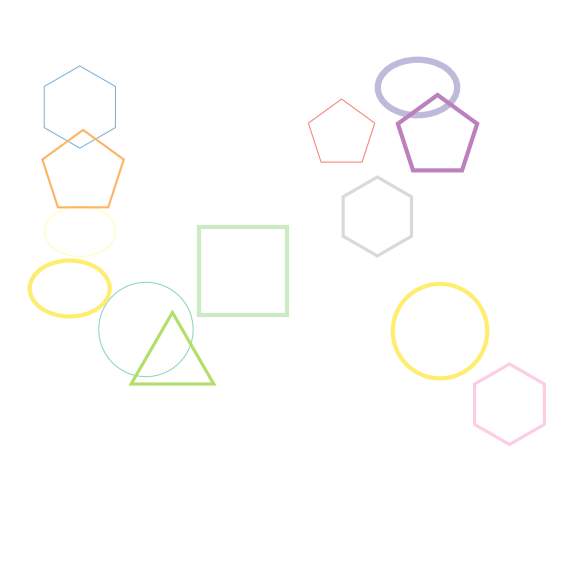[{"shape": "circle", "thickness": 0.5, "radius": 0.41, "center": [0.253, 0.429]}, {"shape": "oval", "thickness": 0.5, "radius": 0.31, "center": [0.139, 0.598]}, {"shape": "oval", "thickness": 3, "radius": 0.34, "center": [0.723, 0.848]}, {"shape": "pentagon", "thickness": 0.5, "radius": 0.3, "center": [0.591, 0.767]}, {"shape": "hexagon", "thickness": 0.5, "radius": 0.36, "center": [0.138, 0.814]}, {"shape": "pentagon", "thickness": 1, "radius": 0.37, "center": [0.144, 0.7]}, {"shape": "triangle", "thickness": 1.5, "radius": 0.41, "center": [0.299, 0.375]}, {"shape": "hexagon", "thickness": 1.5, "radius": 0.35, "center": [0.882, 0.299]}, {"shape": "hexagon", "thickness": 1.5, "radius": 0.34, "center": [0.653, 0.624]}, {"shape": "pentagon", "thickness": 2, "radius": 0.36, "center": [0.758, 0.762]}, {"shape": "square", "thickness": 2, "radius": 0.38, "center": [0.421, 0.53]}, {"shape": "circle", "thickness": 2, "radius": 0.41, "center": [0.762, 0.426]}, {"shape": "oval", "thickness": 2, "radius": 0.35, "center": [0.121, 0.5]}]